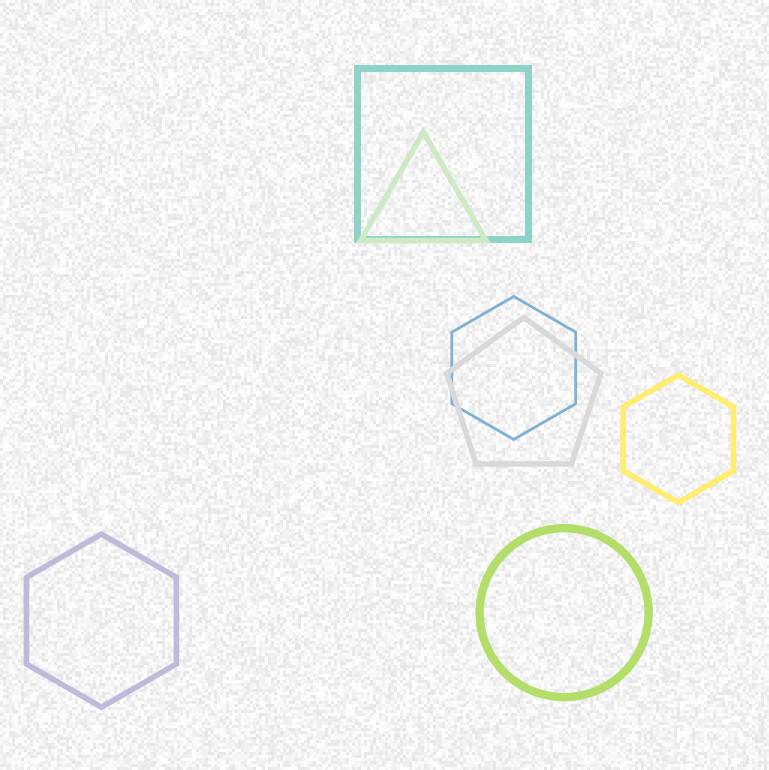[{"shape": "square", "thickness": 2.5, "radius": 0.56, "center": [0.574, 0.8]}, {"shape": "hexagon", "thickness": 2, "radius": 0.56, "center": [0.132, 0.194]}, {"shape": "hexagon", "thickness": 1, "radius": 0.46, "center": [0.667, 0.522]}, {"shape": "circle", "thickness": 3, "radius": 0.55, "center": [0.733, 0.204]}, {"shape": "pentagon", "thickness": 2, "radius": 0.53, "center": [0.68, 0.483]}, {"shape": "triangle", "thickness": 2, "radius": 0.47, "center": [0.55, 0.735]}, {"shape": "hexagon", "thickness": 2, "radius": 0.41, "center": [0.881, 0.43]}]